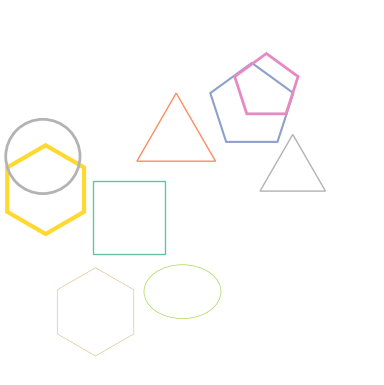[{"shape": "square", "thickness": 1, "radius": 0.47, "center": [0.335, 0.435]}, {"shape": "triangle", "thickness": 1, "radius": 0.59, "center": [0.458, 0.64]}, {"shape": "pentagon", "thickness": 1.5, "radius": 0.57, "center": [0.654, 0.723]}, {"shape": "pentagon", "thickness": 2, "radius": 0.43, "center": [0.692, 0.774]}, {"shape": "oval", "thickness": 0.5, "radius": 0.5, "center": [0.474, 0.242]}, {"shape": "hexagon", "thickness": 3, "radius": 0.58, "center": [0.119, 0.507]}, {"shape": "hexagon", "thickness": 0.5, "radius": 0.57, "center": [0.248, 0.19]}, {"shape": "circle", "thickness": 2, "radius": 0.48, "center": [0.111, 0.594]}, {"shape": "triangle", "thickness": 1, "radius": 0.49, "center": [0.76, 0.553]}]